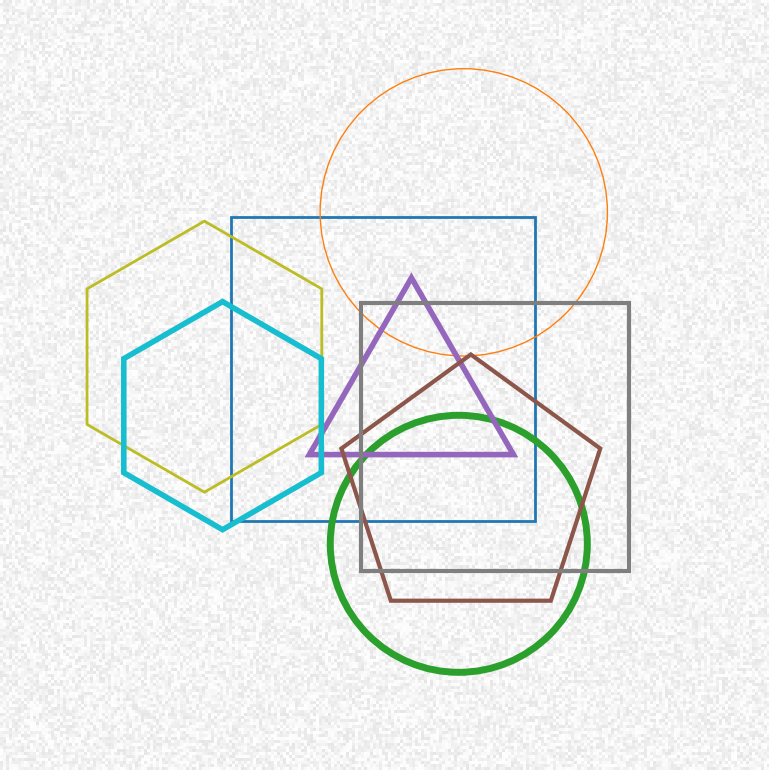[{"shape": "square", "thickness": 1, "radius": 0.99, "center": [0.498, 0.521]}, {"shape": "circle", "thickness": 0.5, "radius": 0.93, "center": [0.602, 0.724]}, {"shape": "circle", "thickness": 2.5, "radius": 0.83, "center": [0.596, 0.294]}, {"shape": "triangle", "thickness": 2, "radius": 0.77, "center": [0.534, 0.486]}, {"shape": "pentagon", "thickness": 1.5, "radius": 0.88, "center": [0.611, 0.363]}, {"shape": "square", "thickness": 1.5, "radius": 0.87, "center": [0.643, 0.433]}, {"shape": "hexagon", "thickness": 1, "radius": 0.88, "center": [0.265, 0.537]}, {"shape": "hexagon", "thickness": 2, "radius": 0.74, "center": [0.289, 0.46]}]